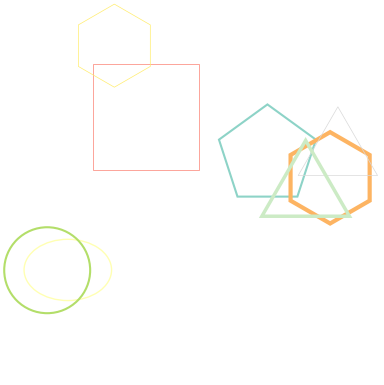[{"shape": "pentagon", "thickness": 1.5, "radius": 0.66, "center": [0.695, 0.596]}, {"shape": "oval", "thickness": 1, "radius": 0.57, "center": [0.176, 0.299]}, {"shape": "square", "thickness": 0.5, "radius": 0.69, "center": [0.379, 0.696]}, {"shape": "hexagon", "thickness": 3, "radius": 0.59, "center": [0.857, 0.538]}, {"shape": "circle", "thickness": 1.5, "radius": 0.56, "center": [0.123, 0.298]}, {"shape": "triangle", "thickness": 0.5, "radius": 0.6, "center": [0.878, 0.603]}, {"shape": "triangle", "thickness": 2.5, "radius": 0.66, "center": [0.794, 0.504]}, {"shape": "hexagon", "thickness": 0.5, "radius": 0.54, "center": [0.297, 0.881]}]